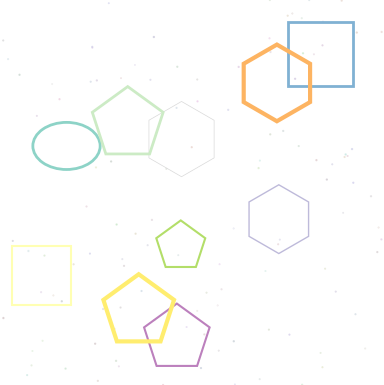[{"shape": "oval", "thickness": 2, "radius": 0.44, "center": [0.173, 0.621]}, {"shape": "square", "thickness": 1.5, "radius": 0.39, "center": [0.108, 0.284]}, {"shape": "hexagon", "thickness": 1, "radius": 0.45, "center": [0.724, 0.431]}, {"shape": "square", "thickness": 2, "radius": 0.42, "center": [0.832, 0.86]}, {"shape": "hexagon", "thickness": 3, "radius": 0.5, "center": [0.719, 0.785]}, {"shape": "pentagon", "thickness": 1.5, "radius": 0.33, "center": [0.47, 0.361]}, {"shape": "hexagon", "thickness": 0.5, "radius": 0.49, "center": [0.471, 0.639]}, {"shape": "pentagon", "thickness": 1.5, "radius": 0.45, "center": [0.459, 0.122]}, {"shape": "pentagon", "thickness": 2, "radius": 0.48, "center": [0.332, 0.678]}, {"shape": "pentagon", "thickness": 3, "radius": 0.48, "center": [0.36, 0.191]}]